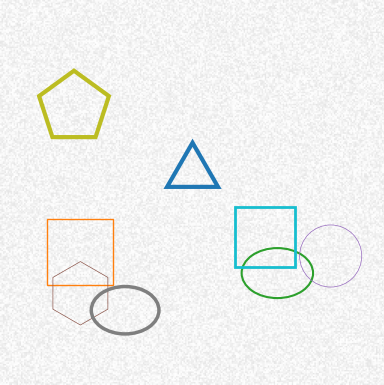[{"shape": "triangle", "thickness": 3, "radius": 0.38, "center": [0.5, 0.553]}, {"shape": "square", "thickness": 1, "radius": 0.43, "center": [0.208, 0.345]}, {"shape": "oval", "thickness": 1.5, "radius": 0.46, "center": [0.72, 0.291]}, {"shape": "circle", "thickness": 0.5, "radius": 0.4, "center": [0.859, 0.335]}, {"shape": "hexagon", "thickness": 0.5, "radius": 0.41, "center": [0.209, 0.238]}, {"shape": "oval", "thickness": 2.5, "radius": 0.44, "center": [0.325, 0.194]}, {"shape": "pentagon", "thickness": 3, "radius": 0.48, "center": [0.192, 0.721]}, {"shape": "square", "thickness": 2, "radius": 0.39, "center": [0.688, 0.385]}]